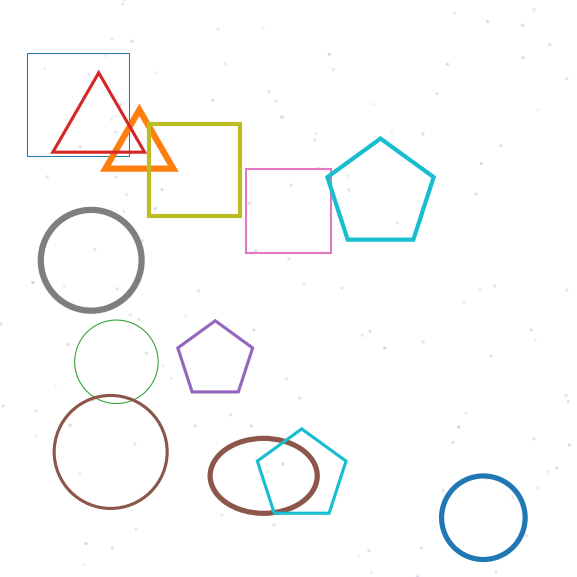[{"shape": "square", "thickness": 0.5, "radius": 0.44, "center": [0.135, 0.818]}, {"shape": "circle", "thickness": 2.5, "radius": 0.36, "center": [0.837, 0.103]}, {"shape": "triangle", "thickness": 3, "radius": 0.34, "center": [0.241, 0.741]}, {"shape": "circle", "thickness": 0.5, "radius": 0.36, "center": [0.202, 0.373]}, {"shape": "triangle", "thickness": 1.5, "radius": 0.46, "center": [0.171, 0.781]}, {"shape": "pentagon", "thickness": 1.5, "radius": 0.34, "center": [0.373, 0.376]}, {"shape": "circle", "thickness": 1.5, "radius": 0.49, "center": [0.192, 0.217]}, {"shape": "oval", "thickness": 2.5, "radius": 0.46, "center": [0.457, 0.175]}, {"shape": "square", "thickness": 1, "radius": 0.36, "center": [0.499, 0.634]}, {"shape": "circle", "thickness": 3, "radius": 0.44, "center": [0.158, 0.548]}, {"shape": "square", "thickness": 2, "radius": 0.4, "center": [0.337, 0.705]}, {"shape": "pentagon", "thickness": 2, "radius": 0.48, "center": [0.659, 0.662]}, {"shape": "pentagon", "thickness": 1.5, "radius": 0.4, "center": [0.522, 0.176]}]